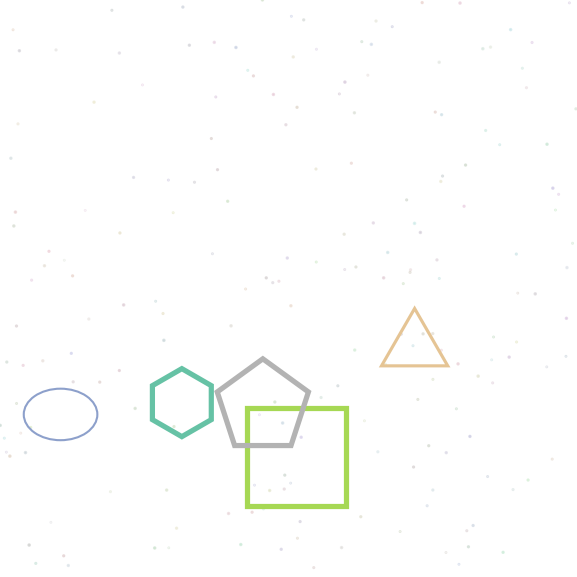[{"shape": "hexagon", "thickness": 2.5, "radius": 0.29, "center": [0.315, 0.302]}, {"shape": "oval", "thickness": 1, "radius": 0.32, "center": [0.105, 0.281]}, {"shape": "square", "thickness": 2.5, "radius": 0.43, "center": [0.513, 0.208]}, {"shape": "triangle", "thickness": 1.5, "radius": 0.33, "center": [0.718, 0.399]}, {"shape": "pentagon", "thickness": 2.5, "radius": 0.42, "center": [0.455, 0.295]}]